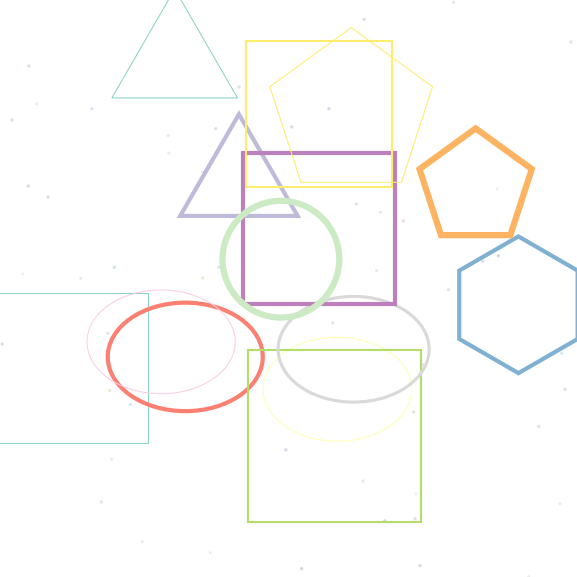[{"shape": "triangle", "thickness": 0.5, "radius": 0.63, "center": [0.303, 0.892]}, {"shape": "square", "thickness": 0.5, "radius": 0.65, "center": [0.125, 0.362]}, {"shape": "oval", "thickness": 0.5, "radius": 0.64, "center": [0.584, 0.325]}, {"shape": "triangle", "thickness": 2, "radius": 0.59, "center": [0.414, 0.684]}, {"shape": "oval", "thickness": 2, "radius": 0.67, "center": [0.321, 0.381]}, {"shape": "hexagon", "thickness": 2, "radius": 0.59, "center": [0.898, 0.471]}, {"shape": "pentagon", "thickness": 3, "radius": 0.51, "center": [0.824, 0.675]}, {"shape": "square", "thickness": 1, "radius": 0.75, "center": [0.579, 0.244]}, {"shape": "oval", "thickness": 0.5, "radius": 0.64, "center": [0.279, 0.407]}, {"shape": "oval", "thickness": 1.5, "radius": 0.65, "center": [0.612, 0.394]}, {"shape": "square", "thickness": 2, "radius": 0.66, "center": [0.552, 0.603]}, {"shape": "circle", "thickness": 3, "radius": 0.51, "center": [0.486, 0.55]}, {"shape": "square", "thickness": 1, "radius": 0.63, "center": [0.553, 0.802]}, {"shape": "pentagon", "thickness": 0.5, "radius": 0.74, "center": [0.608, 0.803]}]